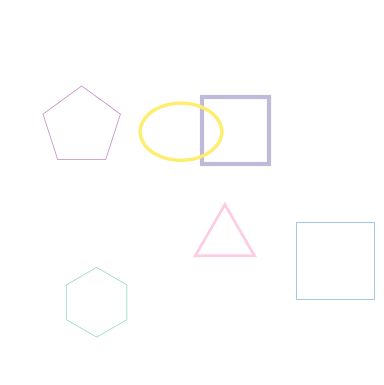[{"shape": "hexagon", "thickness": 0.5, "radius": 0.45, "center": [0.251, 0.215]}, {"shape": "square", "thickness": 3, "radius": 0.44, "center": [0.612, 0.66]}, {"shape": "square", "thickness": 0.5, "radius": 0.5, "center": [0.87, 0.324]}, {"shape": "triangle", "thickness": 2, "radius": 0.44, "center": [0.584, 0.38]}, {"shape": "pentagon", "thickness": 0.5, "radius": 0.53, "center": [0.212, 0.671]}, {"shape": "oval", "thickness": 2.5, "radius": 0.53, "center": [0.47, 0.658]}]